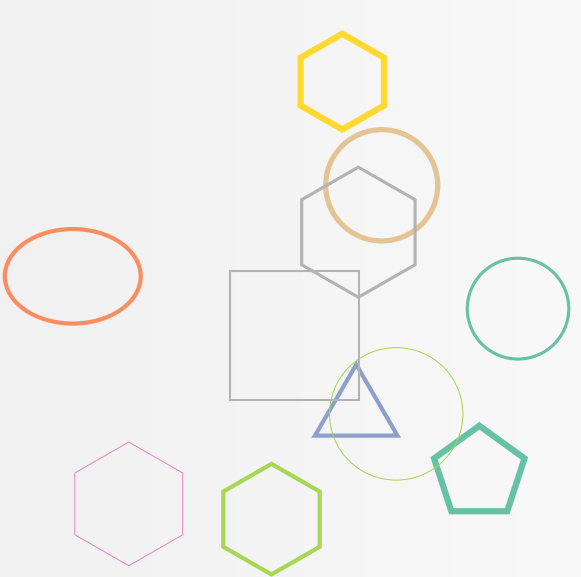[{"shape": "pentagon", "thickness": 3, "radius": 0.41, "center": [0.825, 0.18]}, {"shape": "circle", "thickness": 1.5, "radius": 0.44, "center": [0.891, 0.465]}, {"shape": "oval", "thickness": 2, "radius": 0.58, "center": [0.125, 0.521]}, {"shape": "triangle", "thickness": 2, "radius": 0.41, "center": [0.613, 0.286]}, {"shape": "hexagon", "thickness": 0.5, "radius": 0.54, "center": [0.221, 0.127]}, {"shape": "hexagon", "thickness": 2, "radius": 0.48, "center": [0.467, 0.1]}, {"shape": "circle", "thickness": 0.5, "radius": 0.57, "center": [0.682, 0.282]}, {"shape": "hexagon", "thickness": 3, "radius": 0.41, "center": [0.589, 0.858]}, {"shape": "circle", "thickness": 2.5, "radius": 0.48, "center": [0.657, 0.678]}, {"shape": "hexagon", "thickness": 1.5, "radius": 0.56, "center": [0.617, 0.597]}, {"shape": "square", "thickness": 1, "radius": 0.56, "center": [0.507, 0.418]}]